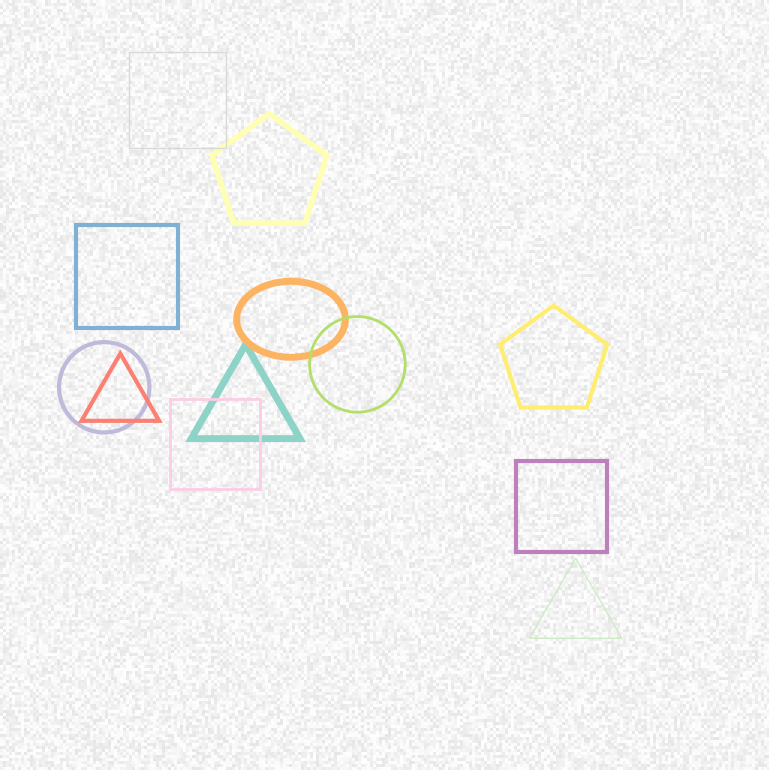[{"shape": "triangle", "thickness": 2.5, "radius": 0.41, "center": [0.319, 0.471]}, {"shape": "pentagon", "thickness": 2, "radius": 0.39, "center": [0.35, 0.774]}, {"shape": "circle", "thickness": 1.5, "radius": 0.29, "center": [0.135, 0.497]}, {"shape": "triangle", "thickness": 1.5, "radius": 0.29, "center": [0.156, 0.483]}, {"shape": "square", "thickness": 1.5, "radius": 0.33, "center": [0.165, 0.641]}, {"shape": "oval", "thickness": 2.5, "radius": 0.35, "center": [0.378, 0.585]}, {"shape": "circle", "thickness": 1, "radius": 0.31, "center": [0.464, 0.527]}, {"shape": "square", "thickness": 1, "radius": 0.29, "center": [0.28, 0.423]}, {"shape": "square", "thickness": 0.5, "radius": 0.31, "center": [0.23, 0.87]}, {"shape": "square", "thickness": 1.5, "radius": 0.29, "center": [0.73, 0.342]}, {"shape": "triangle", "thickness": 0.5, "radius": 0.35, "center": [0.748, 0.206]}, {"shape": "pentagon", "thickness": 1.5, "radius": 0.37, "center": [0.719, 0.53]}]